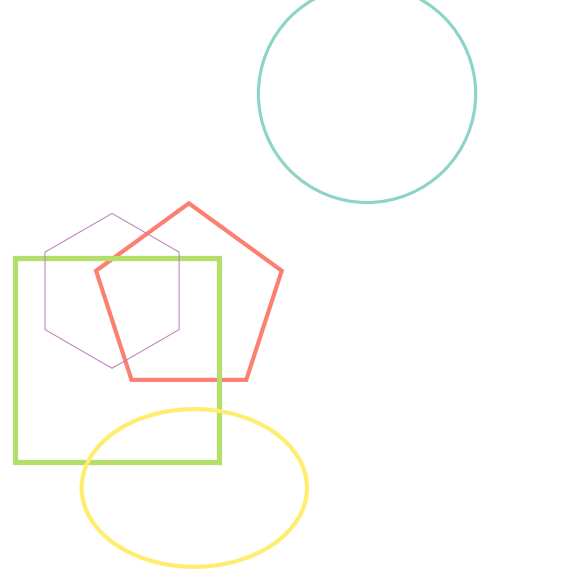[{"shape": "circle", "thickness": 1.5, "radius": 0.94, "center": [0.636, 0.837]}, {"shape": "pentagon", "thickness": 2, "radius": 0.85, "center": [0.327, 0.478]}, {"shape": "square", "thickness": 2.5, "radius": 0.88, "center": [0.202, 0.375]}, {"shape": "hexagon", "thickness": 0.5, "radius": 0.67, "center": [0.194, 0.495]}, {"shape": "oval", "thickness": 2, "radius": 0.98, "center": [0.336, 0.154]}]